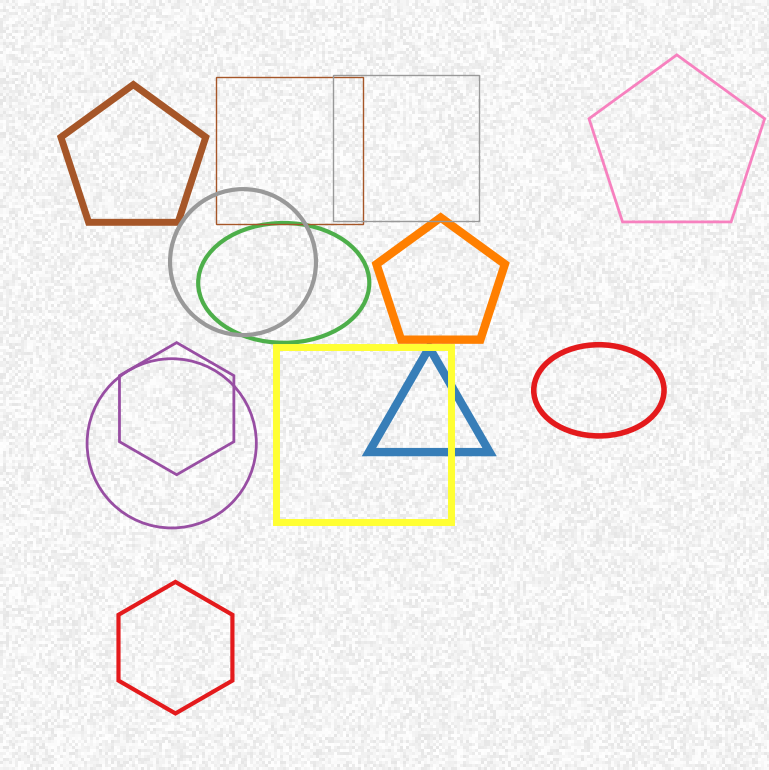[{"shape": "hexagon", "thickness": 1.5, "radius": 0.43, "center": [0.228, 0.159]}, {"shape": "oval", "thickness": 2, "radius": 0.42, "center": [0.778, 0.493]}, {"shape": "triangle", "thickness": 3, "radius": 0.45, "center": [0.557, 0.458]}, {"shape": "oval", "thickness": 1.5, "radius": 0.56, "center": [0.368, 0.633]}, {"shape": "hexagon", "thickness": 1, "radius": 0.43, "center": [0.229, 0.469]}, {"shape": "circle", "thickness": 1, "radius": 0.55, "center": [0.223, 0.424]}, {"shape": "pentagon", "thickness": 3, "radius": 0.44, "center": [0.572, 0.63]}, {"shape": "square", "thickness": 2.5, "radius": 0.57, "center": [0.473, 0.436]}, {"shape": "square", "thickness": 0.5, "radius": 0.48, "center": [0.376, 0.805]}, {"shape": "pentagon", "thickness": 2.5, "radius": 0.49, "center": [0.173, 0.791]}, {"shape": "pentagon", "thickness": 1, "radius": 0.6, "center": [0.879, 0.809]}, {"shape": "square", "thickness": 0.5, "radius": 0.47, "center": [0.527, 0.808]}, {"shape": "circle", "thickness": 1.5, "radius": 0.47, "center": [0.316, 0.66]}]